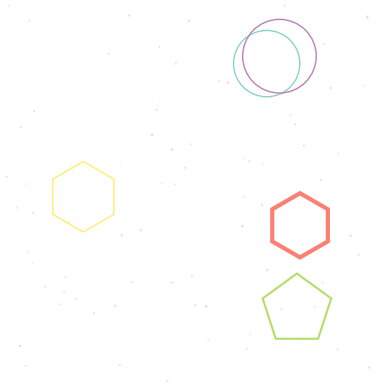[{"shape": "circle", "thickness": 1, "radius": 0.43, "center": [0.693, 0.835]}, {"shape": "hexagon", "thickness": 3, "radius": 0.42, "center": [0.779, 0.415]}, {"shape": "pentagon", "thickness": 1.5, "radius": 0.47, "center": [0.771, 0.196]}, {"shape": "circle", "thickness": 1, "radius": 0.48, "center": [0.726, 0.854]}, {"shape": "hexagon", "thickness": 1, "radius": 0.46, "center": [0.216, 0.489]}]